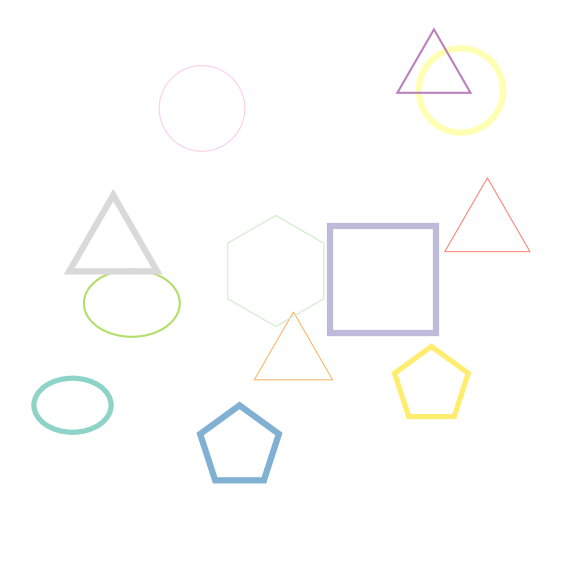[{"shape": "oval", "thickness": 2.5, "radius": 0.33, "center": [0.126, 0.297]}, {"shape": "circle", "thickness": 3, "radius": 0.36, "center": [0.798, 0.843]}, {"shape": "square", "thickness": 3, "radius": 0.46, "center": [0.663, 0.515]}, {"shape": "triangle", "thickness": 0.5, "radius": 0.43, "center": [0.844, 0.606]}, {"shape": "pentagon", "thickness": 3, "radius": 0.36, "center": [0.415, 0.225]}, {"shape": "triangle", "thickness": 0.5, "radius": 0.39, "center": [0.508, 0.381]}, {"shape": "oval", "thickness": 1, "radius": 0.41, "center": [0.228, 0.474]}, {"shape": "circle", "thickness": 0.5, "radius": 0.37, "center": [0.35, 0.811]}, {"shape": "triangle", "thickness": 3, "radius": 0.44, "center": [0.196, 0.573]}, {"shape": "triangle", "thickness": 1, "radius": 0.37, "center": [0.751, 0.875]}, {"shape": "hexagon", "thickness": 0.5, "radius": 0.48, "center": [0.478, 0.53]}, {"shape": "pentagon", "thickness": 2.5, "radius": 0.34, "center": [0.747, 0.332]}]